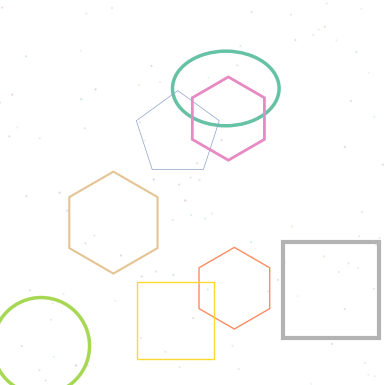[{"shape": "oval", "thickness": 2.5, "radius": 0.69, "center": [0.587, 0.77]}, {"shape": "hexagon", "thickness": 1, "radius": 0.53, "center": [0.609, 0.251]}, {"shape": "pentagon", "thickness": 0.5, "radius": 0.57, "center": [0.462, 0.651]}, {"shape": "hexagon", "thickness": 2, "radius": 0.54, "center": [0.593, 0.692]}, {"shape": "circle", "thickness": 2.5, "radius": 0.63, "center": [0.107, 0.102]}, {"shape": "square", "thickness": 1, "radius": 0.5, "center": [0.455, 0.167]}, {"shape": "hexagon", "thickness": 1.5, "radius": 0.66, "center": [0.295, 0.422]}, {"shape": "square", "thickness": 3, "radius": 0.62, "center": [0.859, 0.247]}]